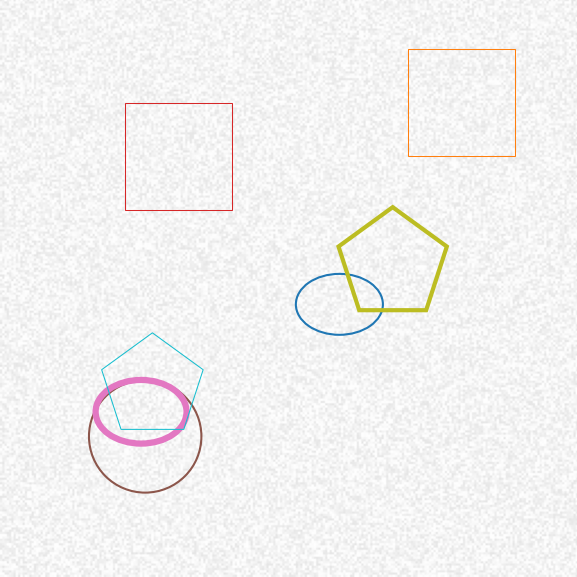[{"shape": "oval", "thickness": 1, "radius": 0.38, "center": [0.588, 0.472]}, {"shape": "square", "thickness": 0.5, "radius": 0.46, "center": [0.799, 0.822]}, {"shape": "square", "thickness": 0.5, "radius": 0.46, "center": [0.31, 0.728]}, {"shape": "circle", "thickness": 1, "radius": 0.49, "center": [0.251, 0.243]}, {"shape": "oval", "thickness": 3, "radius": 0.39, "center": [0.244, 0.286]}, {"shape": "pentagon", "thickness": 2, "radius": 0.49, "center": [0.68, 0.542]}, {"shape": "pentagon", "thickness": 0.5, "radius": 0.46, "center": [0.264, 0.33]}]